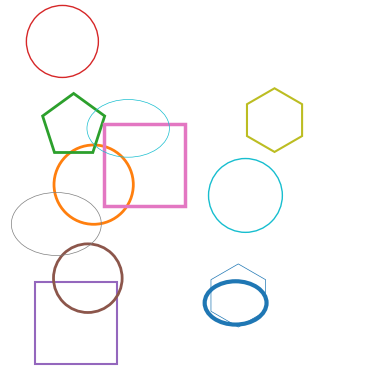[{"shape": "hexagon", "thickness": 0.5, "radius": 0.41, "center": [0.619, 0.233]}, {"shape": "oval", "thickness": 3, "radius": 0.4, "center": [0.612, 0.213]}, {"shape": "circle", "thickness": 2, "radius": 0.51, "center": [0.243, 0.52]}, {"shape": "pentagon", "thickness": 2, "radius": 0.42, "center": [0.191, 0.672]}, {"shape": "circle", "thickness": 1, "radius": 0.47, "center": [0.162, 0.892]}, {"shape": "square", "thickness": 1.5, "radius": 0.53, "center": [0.197, 0.162]}, {"shape": "circle", "thickness": 2, "radius": 0.45, "center": [0.228, 0.277]}, {"shape": "square", "thickness": 2.5, "radius": 0.53, "center": [0.375, 0.572]}, {"shape": "oval", "thickness": 0.5, "radius": 0.58, "center": [0.146, 0.418]}, {"shape": "hexagon", "thickness": 1.5, "radius": 0.41, "center": [0.713, 0.688]}, {"shape": "circle", "thickness": 1, "radius": 0.48, "center": [0.638, 0.492]}, {"shape": "oval", "thickness": 0.5, "radius": 0.54, "center": [0.333, 0.667]}]